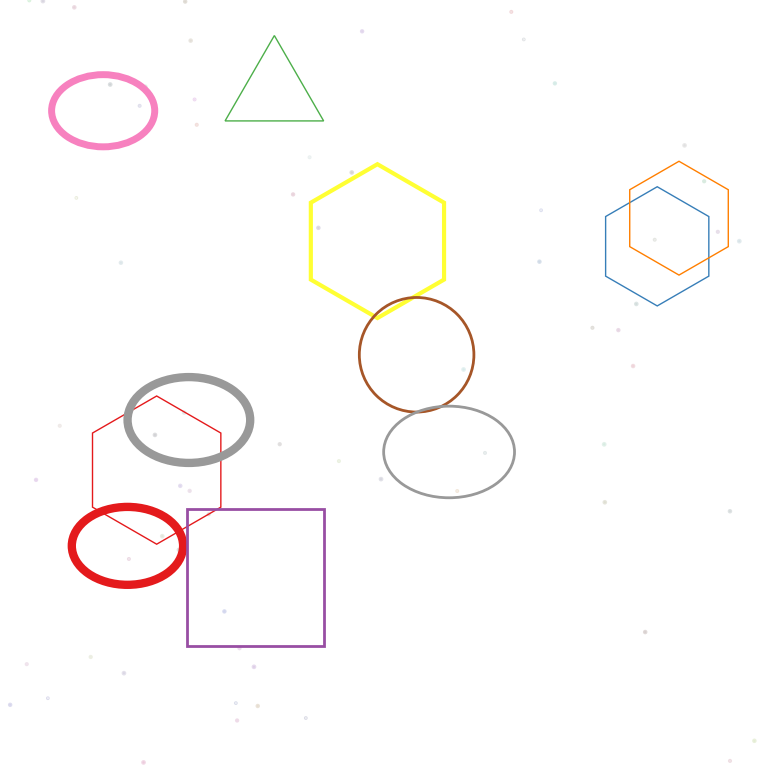[{"shape": "hexagon", "thickness": 0.5, "radius": 0.48, "center": [0.203, 0.389]}, {"shape": "oval", "thickness": 3, "radius": 0.36, "center": [0.166, 0.291]}, {"shape": "hexagon", "thickness": 0.5, "radius": 0.39, "center": [0.854, 0.68]}, {"shape": "triangle", "thickness": 0.5, "radius": 0.37, "center": [0.356, 0.88]}, {"shape": "square", "thickness": 1, "radius": 0.45, "center": [0.332, 0.25]}, {"shape": "hexagon", "thickness": 0.5, "radius": 0.37, "center": [0.882, 0.717]}, {"shape": "hexagon", "thickness": 1.5, "radius": 0.5, "center": [0.49, 0.687]}, {"shape": "circle", "thickness": 1, "radius": 0.37, "center": [0.541, 0.539]}, {"shape": "oval", "thickness": 2.5, "radius": 0.33, "center": [0.134, 0.856]}, {"shape": "oval", "thickness": 3, "radius": 0.4, "center": [0.245, 0.455]}, {"shape": "oval", "thickness": 1, "radius": 0.42, "center": [0.583, 0.413]}]